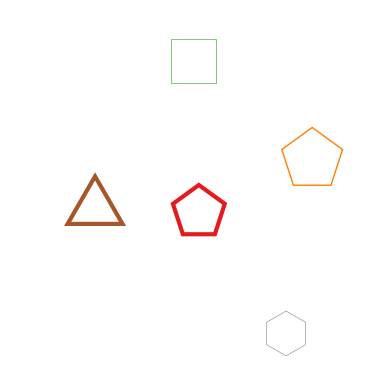[{"shape": "pentagon", "thickness": 3, "radius": 0.35, "center": [0.517, 0.449]}, {"shape": "square", "thickness": 0.5, "radius": 0.29, "center": [0.503, 0.841]}, {"shape": "pentagon", "thickness": 1, "radius": 0.41, "center": [0.811, 0.586]}, {"shape": "triangle", "thickness": 3, "radius": 0.41, "center": [0.247, 0.46]}, {"shape": "hexagon", "thickness": 0.5, "radius": 0.29, "center": [0.743, 0.134]}]